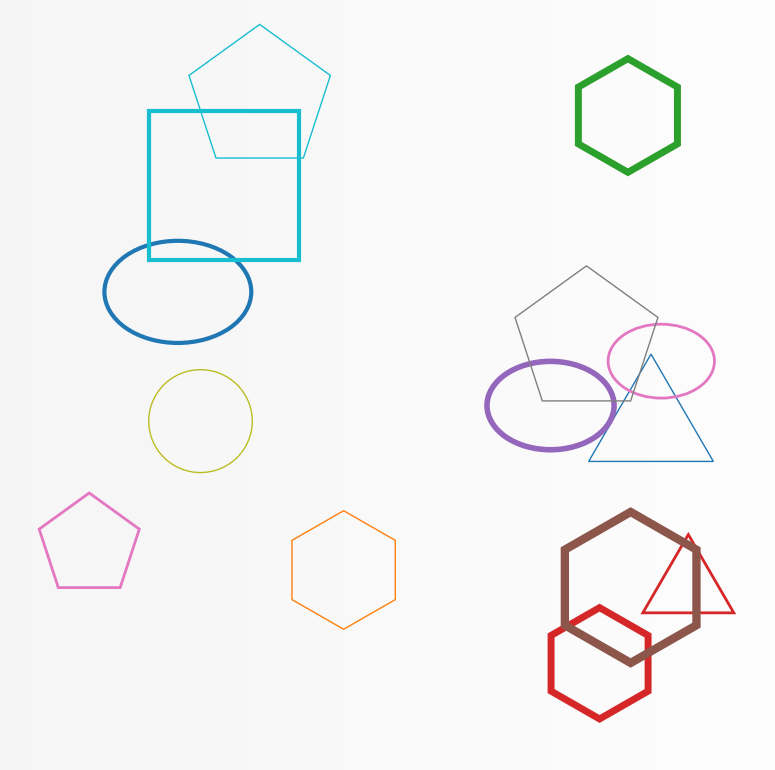[{"shape": "oval", "thickness": 1.5, "radius": 0.47, "center": [0.229, 0.621]}, {"shape": "triangle", "thickness": 0.5, "radius": 0.46, "center": [0.84, 0.447]}, {"shape": "hexagon", "thickness": 0.5, "radius": 0.38, "center": [0.443, 0.26]}, {"shape": "hexagon", "thickness": 2.5, "radius": 0.37, "center": [0.81, 0.85]}, {"shape": "triangle", "thickness": 1, "radius": 0.34, "center": [0.888, 0.238]}, {"shape": "hexagon", "thickness": 2.5, "radius": 0.36, "center": [0.774, 0.139]}, {"shape": "oval", "thickness": 2, "radius": 0.41, "center": [0.71, 0.473]}, {"shape": "hexagon", "thickness": 3, "radius": 0.49, "center": [0.814, 0.237]}, {"shape": "oval", "thickness": 1, "radius": 0.34, "center": [0.853, 0.531]}, {"shape": "pentagon", "thickness": 1, "radius": 0.34, "center": [0.115, 0.292]}, {"shape": "pentagon", "thickness": 0.5, "radius": 0.48, "center": [0.757, 0.558]}, {"shape": "circle", "thickness": 0.5, "radius": 0.33, "center": [0.259, 0.453]}, {"shape": "pentagon", "thickness": 0.5, "radius": 0.48, "center": [0.335, 0.872]}, {"shape": "square", "thickness": 1.5, "radius": 0.48, "center": [0.289, 0.759]}]